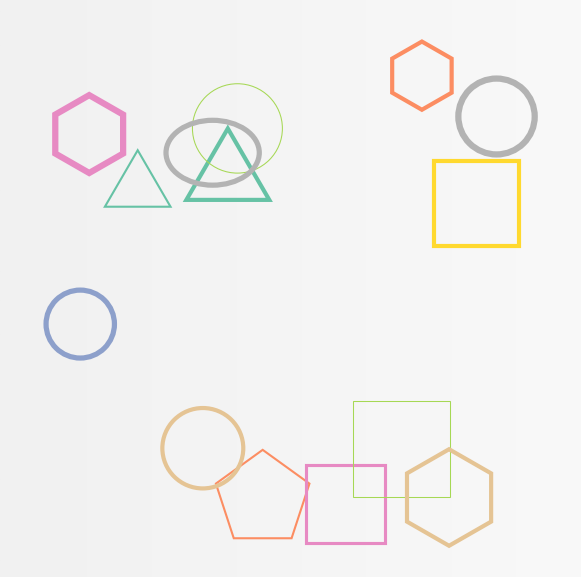[{"shape": "triangle", "thickness": 1, "radius": 0.33, "center": [0.237, 0.674]}, {"shape": "triangle", "thickness": 2, "radius": 0.41, "center": [0.392, 0.694]}, {"shape": "hexagon", "thickness": 2, "radius": 0.3, "center": [0.726, 0.868]}, {"shape": "pentagon", "thickness": 1, "radius": 0.42, "center": [0.452, 0.136]}, {"shape": "circle", "thickness": 2.5, "radius": 0.29, "center": [0.138, 0.438]}, {"shape": "square", "thickness": 1.5, "radius": 0.34, "center": [0.594, 0.126]}, {"shape": "hexagon", "thickness": 3, "radius": 0.34, "center": [0.153, 0.767]}, {"shape": "square", "thickness": 0.5, "radius": 0.42, "center": [0.69, 0.221]}, {"shape": "circle", "thickness": 0.5, "radius": 0.39, "center": [0.408, 0.777]}, {"shape": "square", "thickness": 2, "radius": 0.37, "center": [0.82, 0.646]}, {"shape": "hexagon", "thickness": 2, "radius": 0.42, "center": [0.773, 0.138]}, {"shape": "circle", "thickness": 2, "radius": 0.35, "center": [0.349, 0.223]}, {"shape": "oval", "thickness": 2.5, "radius": 0.4, "center": [0.366, 0.735]}, {"shape": "circle", "thickness": 3, "radius": 0.33, "center": [0.854, 0.797]}]